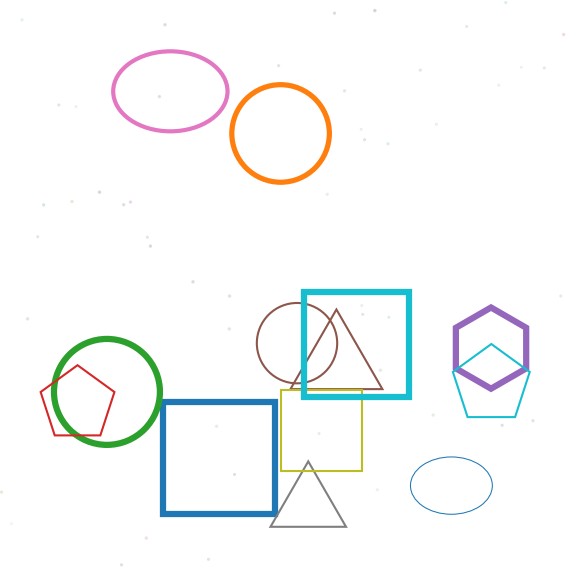[{"shape": "square", "thickness": 3, "radius": 0.49, "center": [0.38, 0.207]}, {"shape": "oval", "thickness": 0.5, "radius": 0.35, "center": [0.782, 0.158]}, {"shape": "circle", "thickness": 2.5, "radius": 0.42, "center": [0.486, 0.768]}, {"shape": "circle", "thickness": 3, "radius": 0.46, "center": [0.185, 0.321]}, {"shape": "pentagon", "thickness": 1, "radius": 0.34, "center": [0.134, 0.3]}, {"shape": "hexagon", "thickness": 3, "radius": 0.35, "center": [0.85, 0.396]}, {"shape": "triangle", "thickness": 1, "radius": 0.46, "center": [0.583, 0.371]}, {"shape": "circle", "thickness": 1, "radius": 0.35, "center": [0.514, 0.405]}, {"shape": "oval", "thickness": 2, "radius": 0.49, "center": [0.295, 0.841]}, {"shape": "triangle", "thickness": 1, "radius": 0.38, "center": [0.534, 0.125]}, {"shape": "square", "thickness": 1, "radius": 0.35, "center": [0.556, 0.254]}, {"shape": "pentagon", "thickness": 1, "radius": 0.35, "center": [0.851, 0.333]}, {"shape": "square", "thickness": 3, "radius": 0.45, "center": [0.618, 0.403]}]